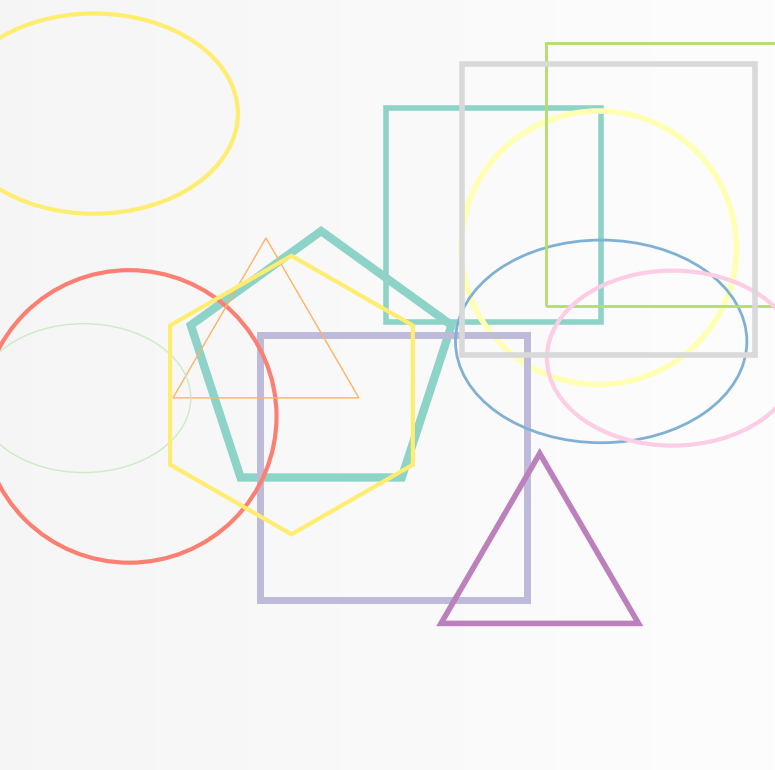[{"shape": "pentagon", "thickness": 3, "radius": 0.88, "center": [0.414, 0.523]}, {"shape": "square", "thickness": 2, "radius": 0.69, "center": [0.637, 0.72]}, {"shape": "circle", "thickness": 2, "radius": 0.89, "center": [0.772, 0.678]}, {"shape": "square", "thickness": 2.5, "radius": 0.86, "center": [0.508, 0.393]}, {"shape": "circle", "thickness": 1.5, "radius": 0.95, "center": [0.167, 0.459]}, {"shape": "oval", "thickness": 1, "radius": 0.94, "center": [0.776, 0.557]}, {"shape": "triangle", "thickness": 0.5, "radius": 0.69, "center": [0.343, 0.552]}, {"shape": "square", "thickness": 1, "radius": 0.85, "center": [0.875, 0.773]}, {"shape": "oval", "thickness": 1.5, "radius": 0.81, "center": [0.868, 0.535]}, {"shape": "square", "thickness": 2, "radius": 0.95, "center": [0.785, 0.728]}, {"shape": "triangle", "thickness": 2, "radius": 0.74, "center": [0.696, 0.264]}, {"shape": "oval", "thickness": 0.5, "radius": 0.69, "center": [0.108, 0.483]}, {"shape": "hexagon", "thickness": 1.5, "radius": 0.9, "center": [0.376, 0.487]}, {"shape": "oval", "thickness": 1.5, "radius": 0.93, "center": [0.121, 0.852]}]